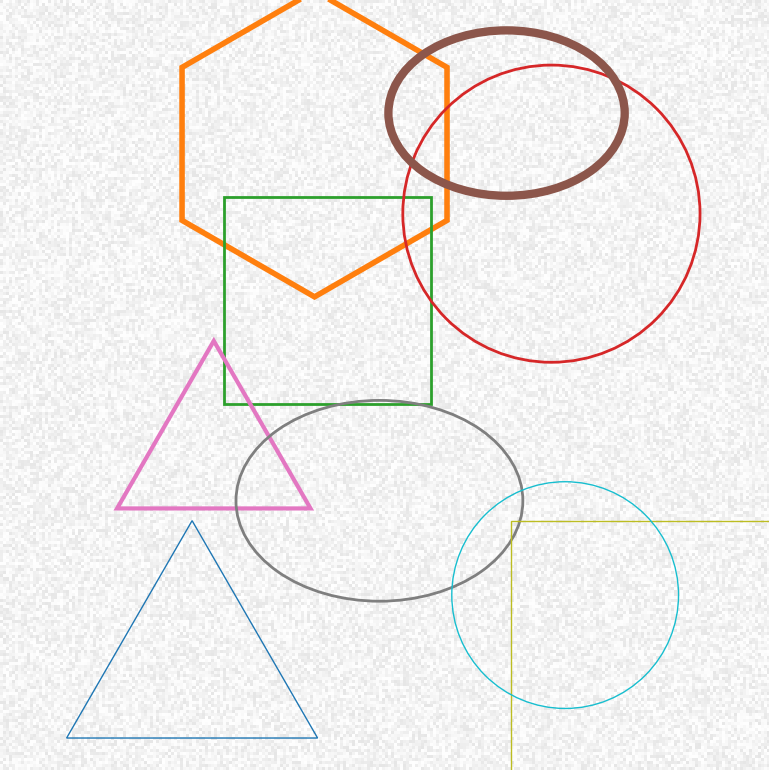[{"shape": "triangle", "thickness": 0.5, "radius": 0.94, "center": [0.249, 0.136]}, {"shape": "hexagon", "thickness": 2, "radius": 0.99, "center": [0.408, 0.813]}, {"shape": "square", "thickness": 1, "radius": 0.67, "center": [0.425, 0.61]}, {"shape": "circle", "thickness": 1, "radius": 0.96, "center": [0.716, 0.722]}, {"shape": "oval", "thickness": 3, "radius": 0.77, "center": [0.658, 0.853]}, {"shape": "triangle", "thickness": 1.5, "radius": 0.73, "center": [0.278, 0.412]}, {"shape": "oval", "thickness": 1, "radius": 0.93, "center": [0.493, 0.35]}, {"shape": "square", "thickness": 0.5, "radius": 0.88, "center": [0.838, 0.149]}, {"shape": "circle", "thickness": 0.5, "radius": 0.74, "center": [0.734, 0.227]}]